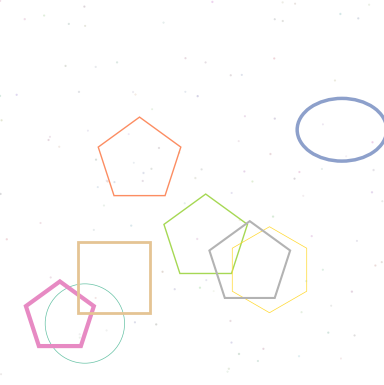[{"shape": "circle", "thickness": 0.5, "radius": 0.52, "center": [0.22, 0.16]}, {"shape": "pentagon", "thickness": 1, "radius": 0.56, "center": [0.362, 0.583]}, {"shape": "oval", "thickness": 2.5, "radius": 0.58, "center": [0.888, 0.663]}, {"shape": "pentagon", "thickness": 3, "radius": 0.46, "center": [0.156, 0.176]}, {"shape": "pentagon", "thickness": 1, "radius": 0.57, "center": [0.534, 0.382]}, {"shape": "hexagon", "thickness": 0.5, "radius": 0.56, "center": [0.7, 0.299]}, {"shape": "square", "thickness": 2, "radius": 0.47, "center": [0.297, 0.279]}, {"shape": "pentagon", "thickness": 1.5, "radius": 0.55, "center": [0.649, 0.315]}]